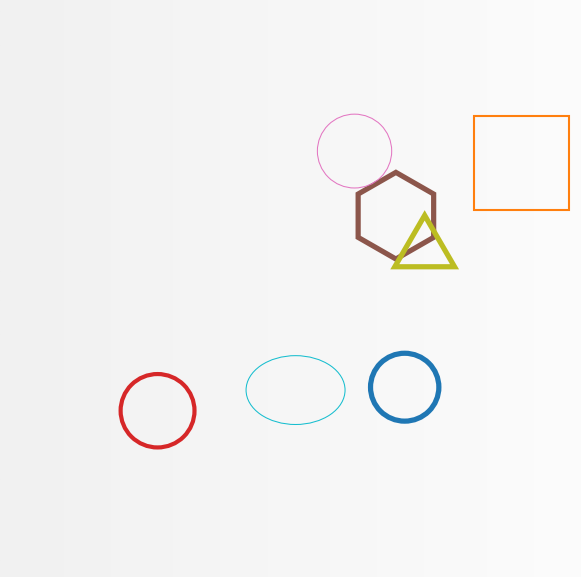[{"shape": "circle", "thickness": 2.5, "radius": 0.29, "center": [0.696, 0.329]}, {"shape": "square", "thickness": 1, "radius": 0.41, "center": [0.897, 0.717]}, {"shape": "circle", "thickness": 2, "radius": 0.32, "center": [0.271, 0.288]}, {"shape": "hexagon", "thickness": 2.5, "radius": 0.38, "center": [0.681, 0.626]}, {"shape": "circle", "thickness": 0.5, "radius": 0.32, "center": [0.61, 0.738]}, {"shape": "triangle", "thickness": 2.5, "radius": 0.3, "center": [0.731, 0.567]}, {"shape": "oval", "thickness": 0.5, "radius": 0.43, "center": [0.508, 0.324]}]